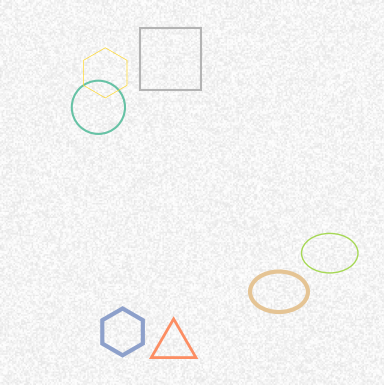[{"shape": "circle", "thickness": 1.5, "radius": 0.35, "center": [0.256, 0.721]}, {"shape": "triangle", "thickness": 2, "radius": 0.33, "center": [0.451, 0.105]}, {"shape": "hexagon", "thickness": 3, "radius": 0.3, "center": [0.318, 0.138]}, {"shape": "oval", "thickness": 1, "radius": 0.37, "center": [0.856, 0.342]}, {"shape": "hexagon", "thickness": 0.5, "radius": 0.33, "center": [0.273, 0.811]}, {"shape": "oval", "thickness": 3, "radius": 0.38, "center": [0.725, 0.242]}, {"shape": "square", "thickness": 1.5, "radius": 0.4, "center": [0.443, 0.847]}]